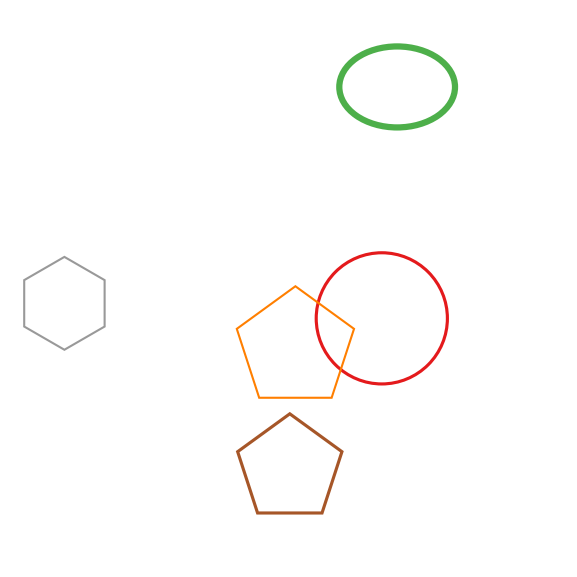[{"shape": "circle", "thickness": 1.5, "radius": 0.57, "center": [0.661, 0.448]}, {"shape": "oval", "thickness": 3, "radius": 0.5, "center": [0.688, 0.849]}, {"shape": "pentagon", "thickness": 1, "radius": 0.53, "center": [0.512, 0.397]}, {"shape": "pentagon", "thickness": 1.5, "radius": 0.47, "center": [0.502, 0.188]}, {"shape": "hexagon", "thickness": 1, "radius": 0.4, "center": [0.112, 0.474]}]